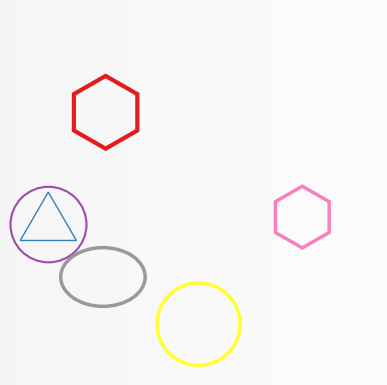[{"shape": "hexagon", "thickness": 3, "radius": 0.47, "center": [0.273, 0.708]}, {"shape": "triangle", "thickness": 1, "radius": 0.42, "center": [0.125, 0.417]}, {"shape": "circle", "thickness": 1.5, "radius": 0.49, "center": [0.125, 0.417]}, {"shape": "circle", "thickness": 2.5, "radius": 0.54, "center": [0.512, 0.158]}, {"shape": "hexagon", "thickness": 2.5, "radius": 0.4, "center": [0.78, 0.436]}, {"shape": "oval", "thickness": 2.5, "radius": 0.54, "center": [0.266, 0.281]}]